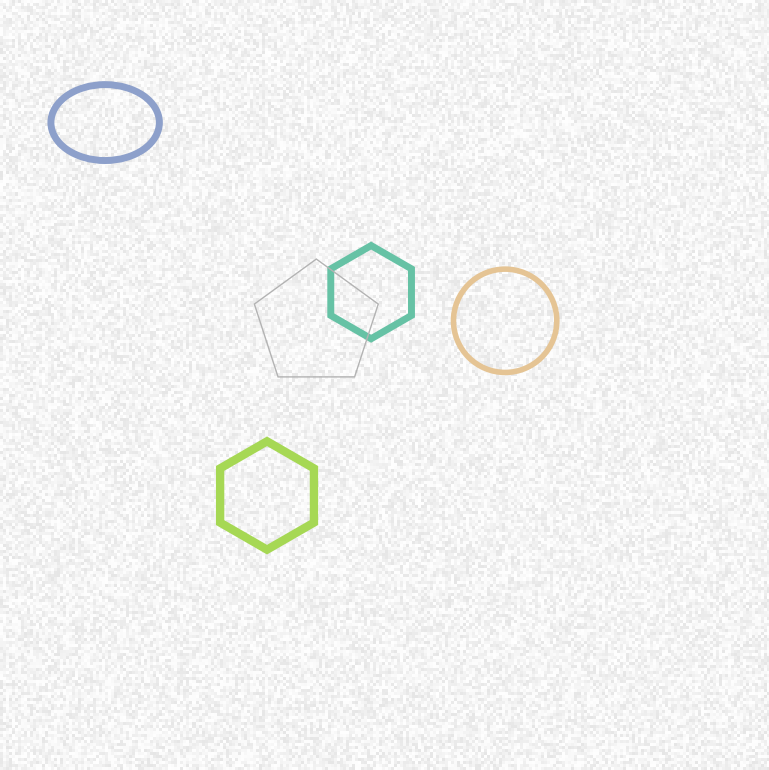[{"shape": "hexagon", "thickness": 2.5, "radius": 0.3, "center": [0.482, 0.621]}, {"shape": "oval", "thickness": 2.5, "radius": 0.35, "center": [0.137, 0.841]}, {"shape": "hexagon", "thickness": 3, "radius": 0.35, "center": [0.347, 0.357]}, {"shape": "circle", "thickness": 2, "radius": 0.34, "center": [0.656, 0.583]}, {"shape": "pentagon", "thickness": 0.5, "radius": 0.42, "center": [0.411, 0.579]}]